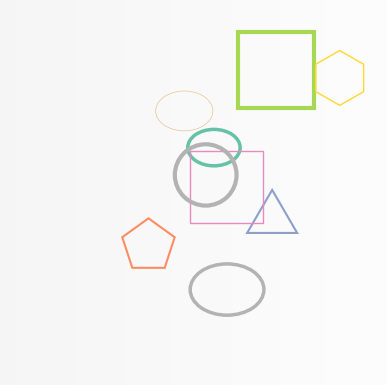[{"shape": "oval", "thickness": 2.5, "radius": 0.34, "center": [0.552, 0.617]}, {"shape": "pentagon", "thickness": 1.5, "radius": 0.36, "center": [0.383, 0.362]}, {"shape": "triangle", "thickness": 1.5, "radius": 0.37, "center": [0.702, 0.432]}, {"shape": "square", "thickness": 1, "radius": 0.47, "center": [0.585, 0.515]}, {"shape": "square", "thickness": 3, "radius": 0.49, "center": [0.712, 0.817]}, {"shape": "hexagon", "thickness": 1, "radius": 0.36, "center": [0.877, 0.798]}, {"shape": "oval", "thickness": 0.5, "radius": 0.37, "center": [0.476, 0.712]}, {"shape": "circle", "thickness": 3, "radius": 0.4, "center": [0.531, 0.546]}, {"shape": "oval", "thickness": 2.5, "radius": 0.48, "center": [0.586, 0.248]}]